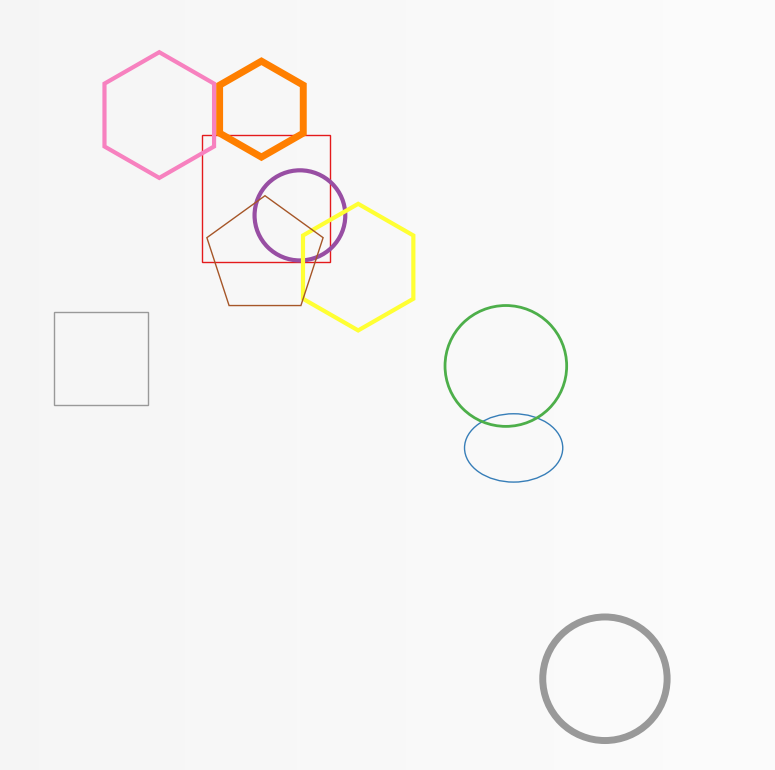[{"shape": "square", "thickness": 0.5, "radius": 0.41, "center": [0.343, 0.742]}, {"shape": "oval", "thickness": 0.5, "radius": 0.32, "center": [0.663, 0.418]}, {"shape": "circle", "thickness": 1, "radius": 0.39, "center": [0.653, 0.525]}, {"shape": "circle", "thickness": 1.5, "radius": 0.29, "center": [0.387, 0.72]}, {"shape": "hexagon", "thickness": 2.5, "radius": 0.31, "center": [0.337, 0.858]}, {"shape": "hexagon", "thickness": 1.5, "radius": 0.41, "center": [0.462, 0.653]}, {"shape": "pentagon", "thickness": 0.5, "radius": 0.39, "center": [0.342, 0.667]}, {"shape": "hexagon", "thickness": 1.5, "radius": 0.41, "center": [0.206, 0.851]}, {"shape": "circle", "thickness": 2.5, "radius": 0.4, "center": [0.781, 0.119]}, {"shape": "square", "thickness": 0.5, "radius": 0.3, "center": [0.13, 0.534]}]